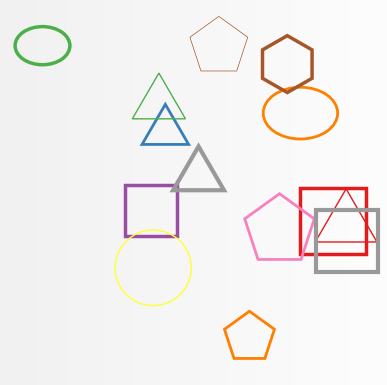[{"shape": "triangle", "thickness": 1, "radius": 0.46, "center": [0.893, 0.417]}, {"shape": "square", "thickness": 2.5, "radius": 0.43, "center": [0.859, 0.426]}, {"shape": "triangle", "thickness": 2, "radius": 0.35, "center": [0.427, 0.66]}, {"shape": "oval", "thickness": 2.5, "radius": 0.35, "center": [0.11, 0.881]}, {"shape": "triangle", "thickness": 1, "radius": 0.4, "center": [0.41, 0.731]}, {"shape": "square", "thickness": 2.5, "radius": 0.34, "center": [0.389, 0.453]}, {"shape": "pentagon", "thickness": 2, "radius": 0.34, "center": [0.644, 0.124]}, {"shape": "oval", "thickness": 2, "radius": 0.48, "center": [0.775, 0.706]}, {"shape": "circle", "thickness": 1, "radius": 0.49, "center": [0.395, 0.304]}, {"shape": "hexagon", "thickness": 2.5, "radius": 0.37, "center": [0.741, 0.834]}, {"shape": "pentagon", "thickness": 0.5, "radius": 0.39, "center": [0.565, 0.879]}, {"shape": "pentagon", "thickness": 2, "radius": 0.47, "center": [0.721, 0.402]}, {"shape": "triangle", "thickness": 3, "radius": 0.38, "center": [0.512, 0.544]}, {"shape": "square", "thickness": 3, "radius": 0.4, "center": [0.896, 0.374]}]